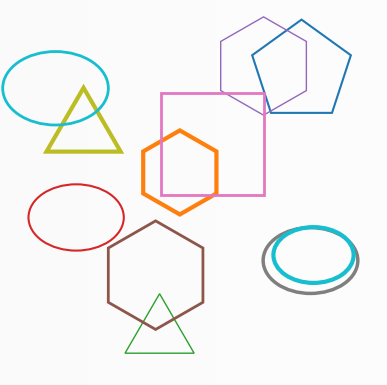[{"shape": "pentagon", "thickness": 1.5, "radius": 0.67, "center": [0.778, 0.815]}, {"shape": "hexagon", "thickness": 3, "radius": 0.55, "center": [0.464, 0.552]}, {"shape": "triangle", "thickness": 1, "radius": 0.51, "center": [0.412, 0.134]}, {"shape": "oval", "thickness": 1.5, "radius": 0.61, "center": [0.196, 0.435]}, {"shape": "hexagon", "thickness": 1, "radius": 0.64, "center": [0.68, 0.829]}, {"shape": "hexagon", "thickness": 2, "radius": 0.7, "center": [0.402, 0.285]}, {"shape": "square", "thickness": 2, "radius": 0.67, "center": [0.548, 0.626]}, {"shape": "oval", "thickness": 2.5, "radius": 0.61, "center": [0.801, 0.323]}, {"shape": "triangle", "thickness": 3, "radius": 0.55, "center": [0.216, 0.661]}, {"shape": "oval", "thickness": 2, "radius": 0.68, "center": [0.143, 0.771]}, {"shape": "oval", "thickness": 3, "radius": 0.52, "center": [0.809, 0.338]}]